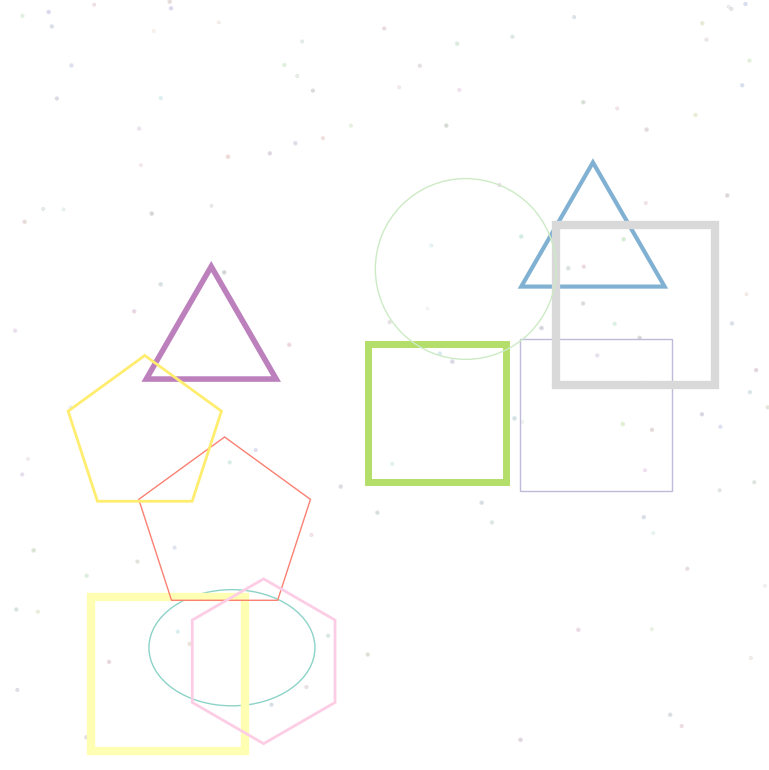[{"shape": "oval", "thickness": 0.5, "radius": 0.54, "center": [0.301, 0.159]}, {"shape": "square", "thickness": 3, "radius": 0.5, "center": [0.218, 0.125]}, {"shape": "square", "thickness": 0.5, "radius": 0.49, "center": [0.774, 0.461]}, {"shape": "pentagon", "thickness": 0.5, "radius": 0.59, "center": [0.292, 0.315]}, {"shape": "triangle", "thickness": 1.5, "radius": 0.54, "center": [0.77, 0.682]}, {"shape": "square", "thickness": 2.5, "radius": 0.45, "center": [0.568, 0.464]}, {"shape": "hexagon", "thickness": 1, "radius": 0.54, "center": [0.342, 0.141]}, {"shape": "square", "thickness": 3, "radius": 0.52, "center": [0.825, 0.604]}, {"shape": "triangle", "thickness": 2, "radius": 0.49, "center": [0.274, 0.556]}, {"shape": "circle", "thickness": 0.5, "radius": 0.59, "center": [0.605, 0.651]}, {"shape": "pentagon", "thickness": 1, "radius": 0.52, "center": [0.188, 0.434]}]